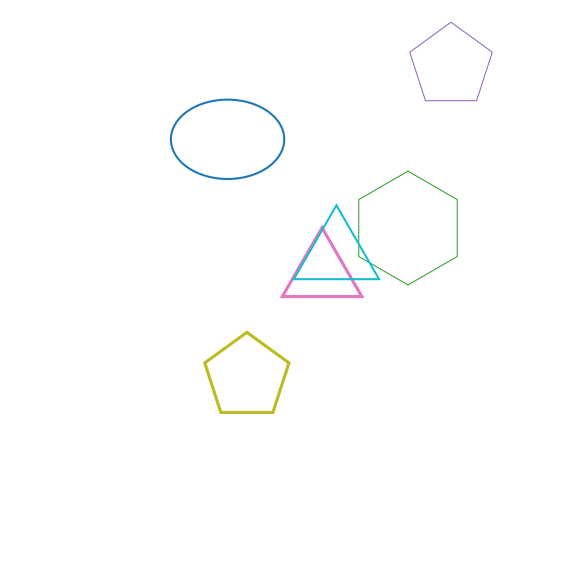[{"shape": "oval", "thickness": 1, "radius": 0.49, "center": [0.394, 0.758]}, {"shape": "hexagon", "thickness": 0.5, "radius": 0.49, "center": [0.706, 0.604]}, {"shape": "pentagon", "thickness": 0.5, "radius": 0.38, "center": [0.781, 0.886]}, {"shape": "triangle", "thickness": 1.5, "radius": 0.4, "center": [0.558, 0.525]}, {"shape": "pentagon", "thickness": 1.5, "radius": 0.38, "center": [0.427, 0.347]}, {"shape": "triangle", "thickness": 1, "radius": 0.43, "center": [0.583, 0.558]}]